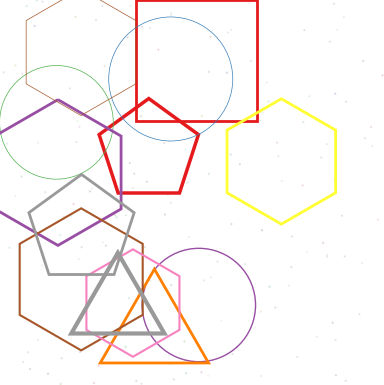[{"shape": "pentagon", "thickness": 2.5, "radius": 0.68, "center": [0.386, 0.608]}, {"shape": "square", "thickness": 2, "radius": 0.79, "center": [0.511, 0.843]}, {"shape": "circle", "thickness": 0.5, "radius": 0.81, "center": [0.443, 0.795]}, {"shape": "circle", "thickness": 0.5, "radius": 0.74, "center": [0.147, 0.682]}, {"shape": "circle", "thickness": 1, "radius": 0.74, "center": [0.517, 0.208]}, {"shape": "hexagon", "thickness": 2, "radius": 0.95, "center": [0.151, 0.552]}, {"shape": "triangle", "thickness": 2, "radius": 0.81, "center": [0.401, 0.138]}, {"shape": "hexagon", "thickness": 2, "radius": 0.81, "center": [0.731, 0.581]}, {"shape": "hexagon", "thickness": 1.5, "radius": 0.92, "center": [0.211, 0.274]}, {"shape": "hexagon", "thickness": 0.5, "radius": 0.82, "center": [0.21, 0.864]}, {"shape": "hexagon", "thickness": 1.5, "radius": 0.7, "center": [0.345, 0.213]}, {"shape": "pentagon", "thickness": 2, "radius": 0.72, "center": [0.212, 0.403]}, {"shape": "triangle", "thickness": 3, "radius": 0.7, "center": [0.306, 0.204]}]